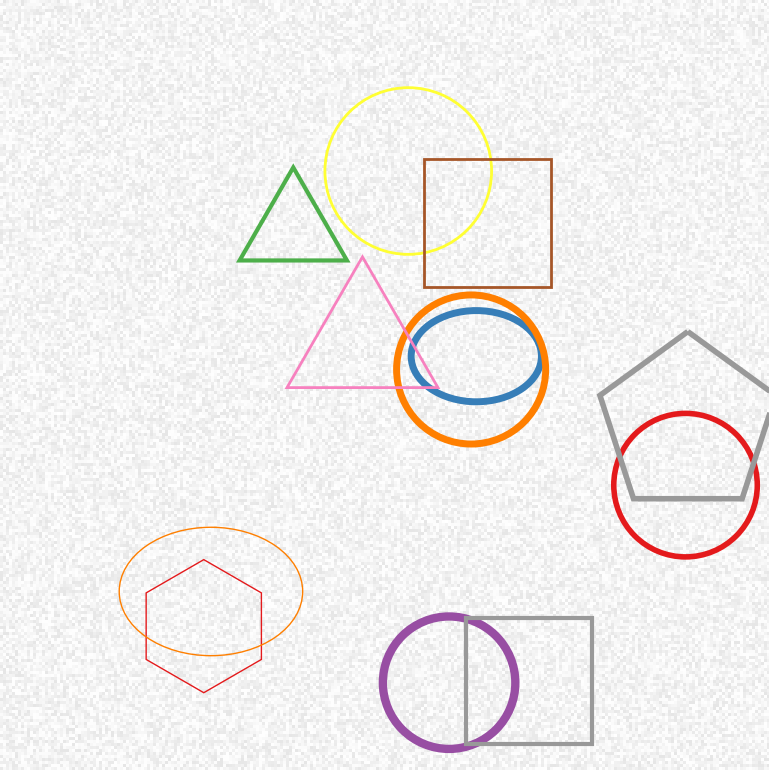[{"shape": "circle", "thickness": 2, "radius": 0.47, "center": [0.89, 0.37]}, {"shape": "hexagon", "thickness": 0.5, "radius": 0.43, "center": [0.265, 0.187]}, {"shape": "oval", "thickness": 2.5, "radius": 0.42, "center": [0.619, 0.537]}, {"shape": "triangle", "thickness": 1.5, "radius": 0.4, "center": [0.381, 0.702]}, {"shape": "circle", "thickness": 3, "radius": 0.43, "center": [0.583, 0.113]}, {"shape": "oval", "thickness": 0.5, "radius": 0.6, "center": [0.274, 0.232]}, {"shape": "circle", "thickness": 2.5, "radius": 0.48, "center": [0.612, 0.52]}, {"shape": "circle", "thickness": 1, "radius": 0.54, "center": [0.53, 0.778]}, {"shape": "square", "thickness": 1, "radius": 0.41, "center": [0.633, 0.71]}, {"shape": "triangle", "thickness": 1, "radius": 0.57, "center": [0.471, 0.553]}, {"shape": "square", "thickness": 1.5, "radius": 0.41, "center": [0.687, 0.116]}, {"shape": "pentagon", "thickness": 2, "radius": 0.6, "center": [0.893, 0.449]}]